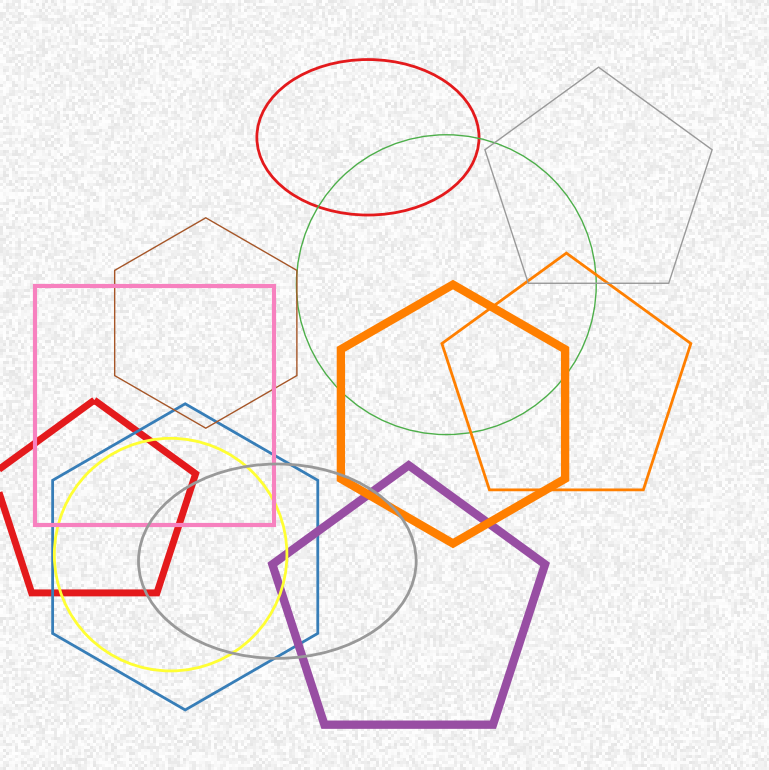[{"shape": "pentagon", "thickness": 2.5, "radius": 0.69, "center": [0.122, 0.342]}, {"shape": "oval", "thickness": 1, "radius": 0.72, "center": [0.478, 0.822]}, {"shape": "hexagon", "thickness": 1, "radius": 0.99, "center": [0.241, 0.277]}, {"shape": "circle", "thickness": 0.5, "radius": 0.97, "center": [0.58, 0.63]}, {"shape": "pentagon", "thickness": 3, "radius": 0.93, "center": [0.531, 0.21]}, {"shape": "pentagon", "thickness": 1, "radius": 0.85, "center": [0.736, 0.501]}, {"shape": "hexagon", "thickness": 3, "radius": 0.84, "center": [0.588, 0.462]}, {"shape": "circle", "thickness": 1, "radius": 0.76, "center": [0.222, 0.28]}, {"shape": "hexagon", "thickness": 0.5, "radius": 0.68, "center": [0.267, 0.581]}, {"shape": "square", "thickness": 1.5, "radius": 0.78, "center": [0.201, 0.473]}, {"shape": "pentagon", "thickness": 0.5, "radius": 0.78, "center": [0.777, 0.758]}, {"shape": "oval", "thickness": 1, "radius": 0.9, "center": [0.36, 0.271]}]